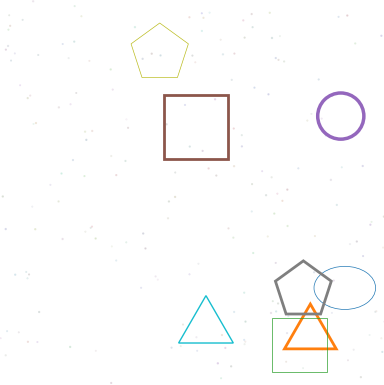[{"shape": "oval", "thickness": 0.5, "radius": 0.4, "center": [0.896, 0.252]}, {"shape": "triangle", "thickness": 2, "radius": 0.39, "center": [0.806, 0.133]}, {"shape": "square", "thickness": 0.5, "radius": 0.36, "center": [0.777, 0.104]}, {"shape": "circle", "thickness": 2.5, "radius": 0.3, "center": [0.885, 0.699]}, {"shape": "square", "thickness": 2, "radius": 0.42, "center": [0.509, 0.671]}, {"shape": "pentagon", "thickness": 2, "radius": 0.38, "center": [0.788, 0.246]}, {"shape": "pentagon", "thickness": 0.5, "radius": 0.39, "center": [0.415, 0.862]}, {"shape": "triangle", "thickness": 1, "radius": 0.41, "center": [0.535, 0.15]}]